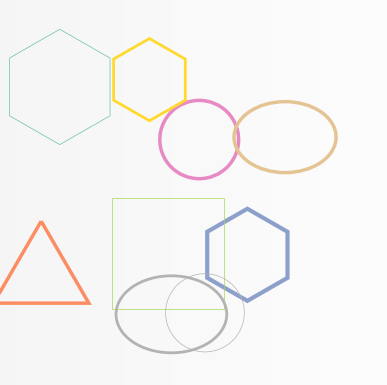[{"shape": "hexagon", "thickness": 0.5, "radius": 0.75, "center": [0.154, 0.774]}, {"shape": "triangle", "thickness": 2.5, "radius": 0.71, "center": [0.106, 0.284]}, {"shape": "hexagon", "thickness": 3, "radius": 0.6, "center": [0.638, 0.338]}, {"shape": "circle", "thickness": 2.5, "radius": 0.51, "center": [0.514, 0.638]}, {"shape": "square", "thickness": 0.5, "radius": 0.72, "center": [0.434, 0.341]}, {"shape": "hexagon", "thickness": 2, "radius": 0.53, "center": [0.386, 0.793]}, {"shape": "oval", "thickness": 2.5, "radius": 0.66, "center": [0.736, 0.644]}, {"shape": "circle", "thickness": 0.5, "radius": 0.51, "center": [0.529, 0.188]}, {"shape": "oval", "thickness": 2, "radius": 0.71, "center": [0.442, 0.184]}]